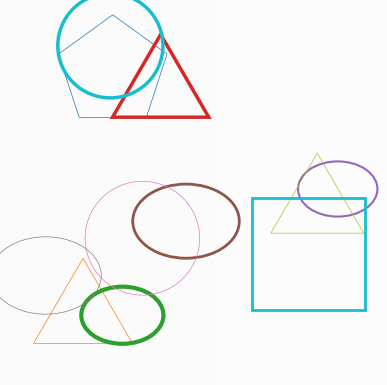[{"shape": "pentagon", "thickness": 0.5, "radius": 0.74, "center": [0.291, 0.814]}, {"shape": "triangle", "thickness": 0.5, "radius": 0.74, "center": [0.214, 0.181]}, {"shape": "oval", "thickness": 3, "radius": 0.53, "center": [0.316, 0.181]}, {"shape": "triangle", "thickness": 2.5, "radius": 0.72, "center": [0.415, 0.767]}, {"shape": "oval", "thickness": 1.5, "radius": 0.51, "center": [0.872, 0.509]}, {"shape": "oval", "thickness": 2, "radius": 0.69, "center": [0.48, 0.426]}, {"shape": "circle", "thickness": 0.5, "radius": 0.74, "center": [0.367, 0.381]}, {"shape": "oval", "thickness": 0.5, "radius": 0.72, "center": [0.118, 0.284]}, {"shape": "triangle", "thickness": 0.5, "radius": 0.69, "center": [0.819, 0.464]}, {"shape": "square", "thickness": 2, "radius": 0.73, "center": [0.796, 0.339]}, {"shape": "circle", "thickness": 2.5, "radius": 0.68, "center": [0.285, 0.881]}]